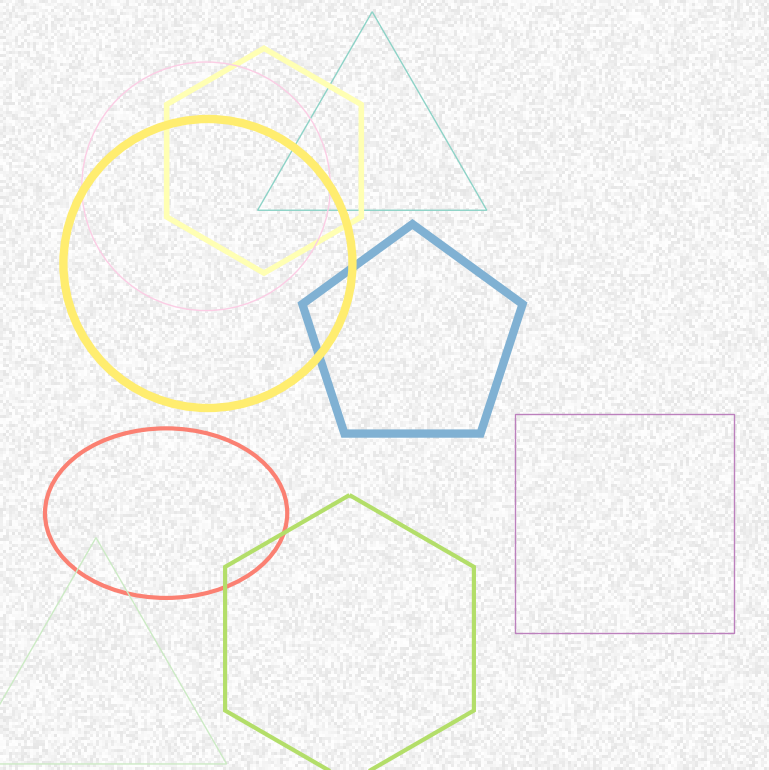[{"shape": "triangle", "thickness": 0.5, "radius": 0.86, "center": [0.483, 0.813]}, {"shape": "hexagon", "thickness": 2, "radius": 0.73, "center": [0.343, 0.791]}, {"shape": "oval", "thickness": 1.5, "radius": 0.79, "center": [0.216, 0.334]}, {"shape": "pentagon", "thickness": 3, "radius": 0.75, "center": [0.536, 0.559]}, {"shape": "hexagon", "thickness": 1.5, "radius": 0.93, "center": [0.454, 0.171]}, {"shape": "circle", "thickness": 0.5, "radius": 0.81, "center": [0.268, 0.758]}, {"shape": "square", "thickness": 0.5, "radius": 0.71, "center": [0.811, 0.32]}, {"shape": "triangle", "thickness": 0.5, "radius": 0.98, "center": [0.125, 0.106]}, {"shape": "circle", "thickness": 3, "radius": 0.94, "center": [0.27, 0.658]}]